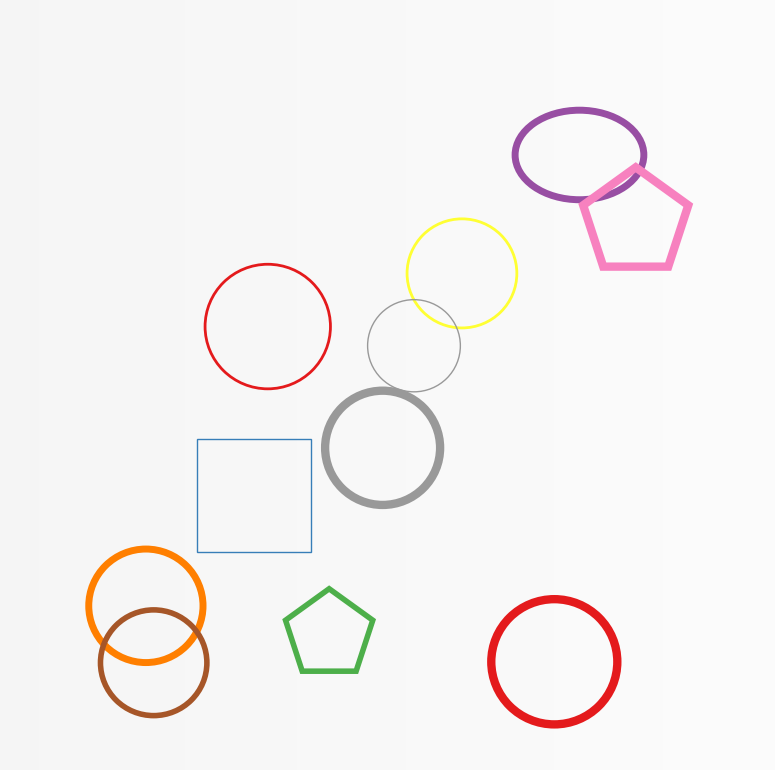[{"shape": "circle", "thickness": 1, "radius": 0.4, "center": [0.346, 0.576]}, {"shape": "circle", "thickness": 3, "radius": 0.41, "center": [0.715, 0.141]}, {"shape": "square", "thickness": 0.5, "radius": 0.37, "center": [0.328, 0.357]}, {"shape": "pentagon", "thickness": 2, "radius": 0.3, "center": [0.425, 0.176]}, {"shape": "oval", "thickness": 2.5, "radius": 0.42, "center": [0.748, 0.799]}, {"shape": "circle", "thickness": 2.5, "radius": 0.37, "center": [0.188, 0.213]}, {"shape": "circle", "thickness": 1, "radius": 0.35, "center": [0.596, 0.645]}, {"shape": "circle", "thickness": 2, "radius": 0.34, "center": [0.198, 0.139]}, {"shape": "pentagon", "thickness": 3, "radius": 0.36, "center": [0.82, 0.711]}, {"shape": "circle", "thickness": 0.5, "radius": 0.3, "center": [0.534, 0.551]}, {"shape": "circle", "thickness": 3, "radius": 0.37, "center": [0.494, 0.418]}]